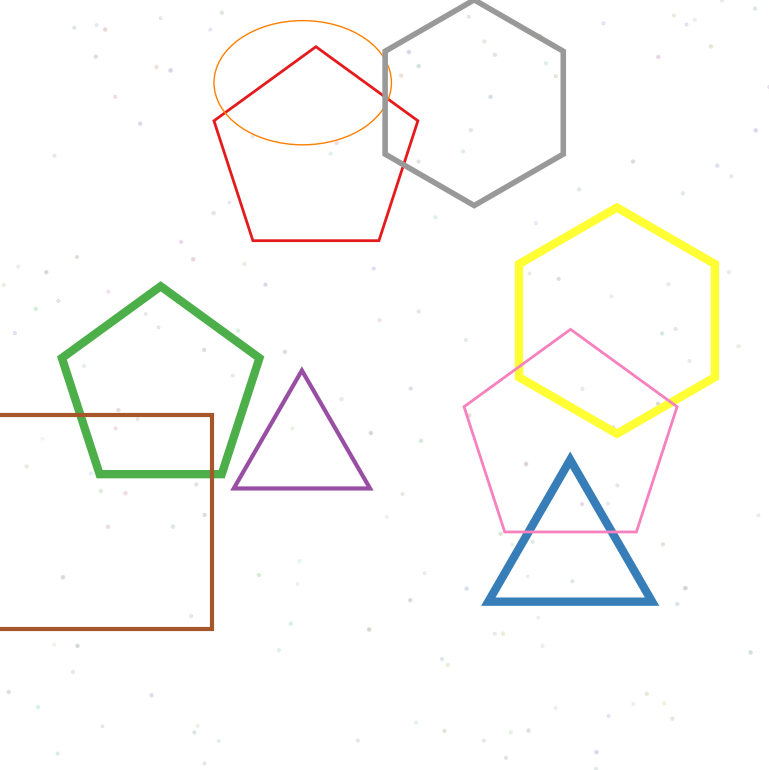[{"shape": "pentagon", "thickness": 1, "radius": 0.7, "center": [0.41, 0.8]}, {"shape": "triangle", "thickness": 3, "radius": 0.61, "center": [0.741, 0.28]}, {"shape": "pentagon", "thickness": 3, "radius": 0.67, "center": [0.209, 0.493]}, {"shape": "triangle", "thickness": 1.5, "radius": 0.51, "center": [0.392, 0.417]}, {"shape": "oval", "thickness": 0.5, "radius": 0.58, "center": [0.393, 0.893]}, {"shape": "hexagon", "thickness": 3, "radius": 0.73, "center": [0.801, 0.584]}, {"shape": "square", "thickness": 1.5, "radius": 0.69, "center": [0.136, 0.322]}, {"shape": "pentagon", "thickness": 1, "radius": 0.73, "center": [0.741, 0.427]}, {"shape": "hexagon", "thickness": 2, "radius": 0.67, "center": [0.616, 0.867]}]